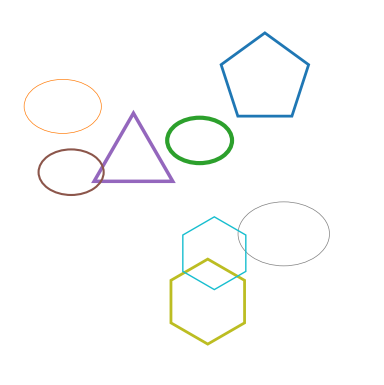[{"shape": "pentagon", "thickness": 2, "radius": 0.6, "center": [0.688, 0.795]}, {"shape": "oval", "thickness": 0.5, "radius": 0.5, "center": [0.163, 0.724]}, {"shape": "oval", "thickness": 3, "radius": 0.42, "center": [0.519, 0.635]}, {"shape": "triangle", "thickness": 2.5, "radius": 0.59, "center": [0.347, 0.588]}, {"shape": "oval", "thickness": 1.5, "radius": 0.42, "center": [0.185, 0.553]}, {"shape": "oval", "thickness": 0.5, "radius": 0.59, "center": [0.737, 0.393]}, {"shape": "hexagon", "thickness": 2, "radius": 0.55, "center": [0.54, 0.217]}, {"shape": "hexagon", "thickness": 1, "radius": 0.47, "center": [0.557, 0.342]}]